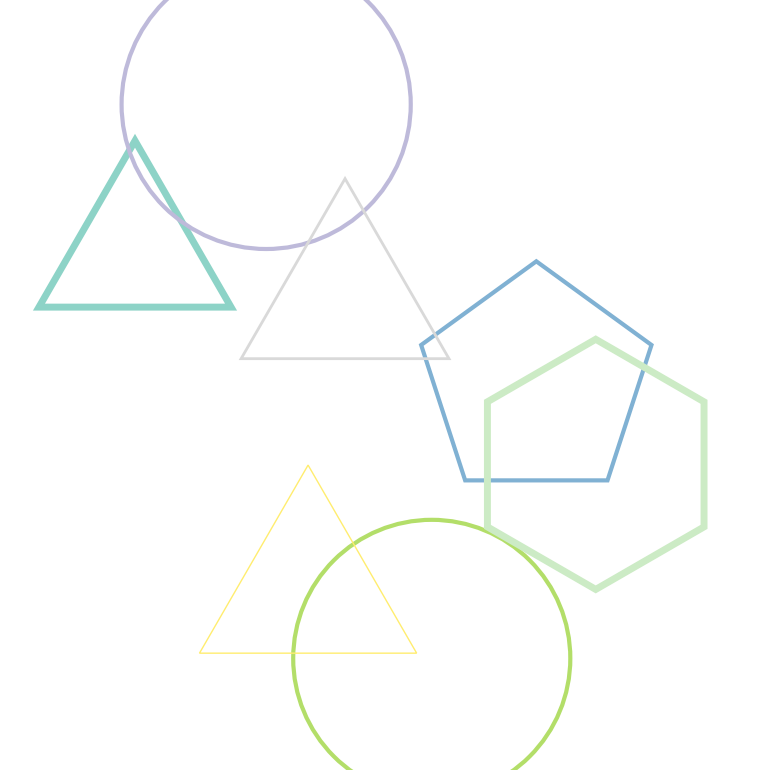[{"shape": "triangle", "thickness": 2.5, "radius": 0.72, "center": [0.175, 0.673]}, {"shape": "circle", "thickness": 1.5, "radius": 0.94, "center": [0.346, 0.864]}, {"shape": "pentagon", "thickness": 1.5, "radius": 0.79, "center": [0.697, 0.503]}, {"shape": "circle", "thickness": 1.5, "radius": 0.9, "center": [0.561, 0.145]}, {"shape": "triangle", "thickness": 1, "radius": 0.78, "center": [0.448, 0.612]}, {"shape": "hexagon", "thickness": 2.5, "radius": 0.81, "center": [0.774, 0.397]}, {"shape": "triangle", "thickness": 0.5, "radius": 0.81, "center": [0.4, 0.233]}]